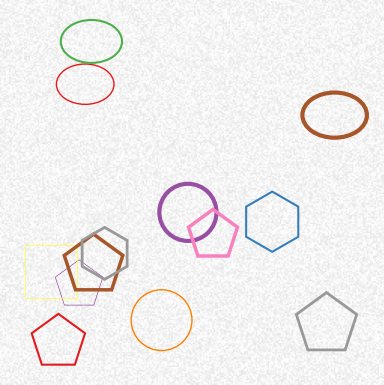[{"shape": "oval", "thickness": 1, "radius": 0.37, "center": [0.221, 0.781]}, {"shape": "pentagon", "thickness": 1.5, "radius": 0.36, "center": [0.152, 0.112]}, {"shape": "hexagon", "thickness": 1.5, "radius": 0.39, "center": [0.707, 0.424]}, {"shape": "oval", "thickness": 1.5, "radius": 0.4, "center": [0.237, 0.892]}, {"shape": "circle", "thickness": 3, "radius": 0.37, "center": [0.488, 0.448]}, {"shape": "pentagon", "thickness": 0.5, "radius": 0.32, "center": [0.205, 0.26]}, {"shape": "circle", "thickness": 1, "radius": 0.39, "center": [0.42, 0.168]}, {"shape": "square", "thickness": 0.5, "radius": 0.34, "center": [0.133, 0.294]}, {"shape": "pentagon", "thickness": 2.5, "radius": 0.4, "center": [0.243, 0.312]}, {"shape": "oval", "thickness": 3, "radius": 0.42, "center": [0.869, 0.701]}, {"shape": "pentagon", "thickness": 2.5, "radius": 0.33, "center": [0.553, 0.389]}, {"shape": "pentagon", "thickness": 2, "radius": 0.41, "center": [0.848, 0.158]}, {"shape": "hexagon", "thickness": 2, "radius": 0.34, "center": [0.272, 0.342]}]